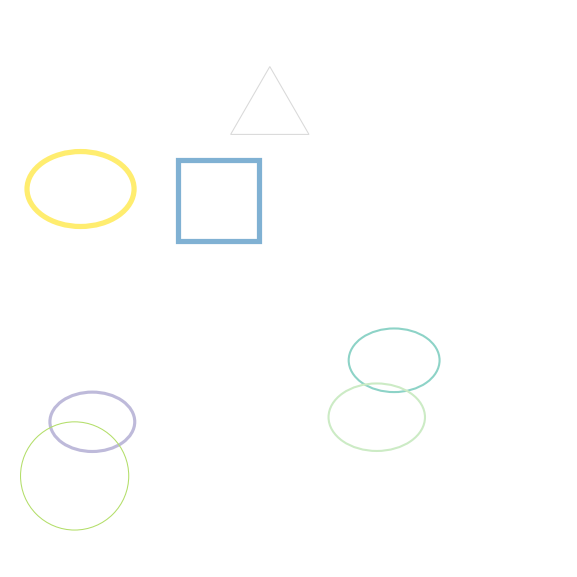[{"shape": "oval", "thickness": 1, "radius": 0.39, "center": [0.682, 0.375]}, {"shape": "oval", "thickness": 1.5, "radius": 0.37, "center": [0.16, 0.269]}, {"shape": "square", "thickness": 2.5, "radius": 0.35, "center": [0.378, 0.652]}, {"shape": "circle", "thickness": 0.5, "radius": 0.47, "center": [0.129, 0.175]}, {"shape": "triangle", "thickness": 0.5, "radius": 0.39, "center": [0.467, 0.806]}, {"shape": "oval", "thickness": 1, "radius": 0.42, "center": [0.652, 0.277]}, {"shape": "oval", "thickness": 2.5, "radius": 0.46, "center": [0.139, 0.672]}]